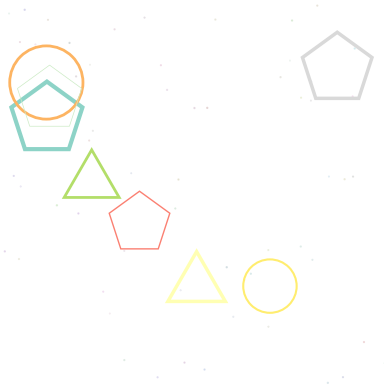[{"shape": "pentagon", "thickness": 3, "radius": 0.49, "center": [0.122, 0.691]}, {"shape": "triangle", "thickness": 2.5, "radius": 0.43, "center": [0.511, 0.26]}, {"shape": "pentagon", "thickness": 1, "radius": 0.41, "center": [0.362, 0.421]}, {"shape": "circle", "thickness": 2, "radius": 0.48, "center": [0.12, 0.786]}, {"shape": "triangle", "thickness": 2, "radius": 0.41, "center": [0.238, 0.528]}, {"shape": "pentagon", "thickness": 2.5, "radius": 0.47, "center": [0.876, 0.821]}, {"shape": "pentagon", "thickness": 0.5, "radius": 0.44, "center": [0.129, 0.743]}, {"shape": "circle", "thickness": 1.5, "radius": 0.35, "center": [0.701, 0.257]}]